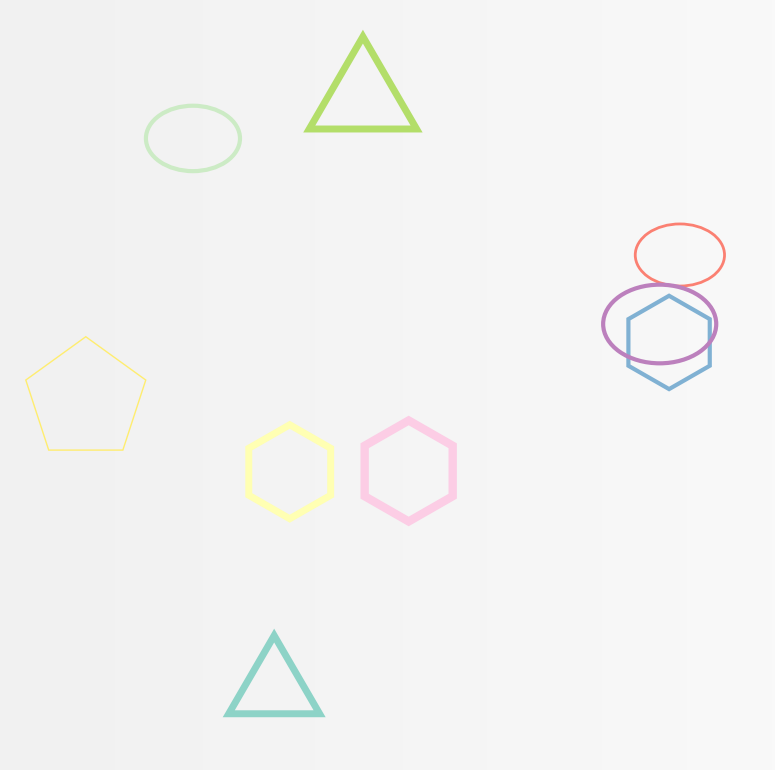[{"shape": "triangle", "thickness": 2.5, "radius": 0.34, "center": [0.354, 0.107]}, {"shape": "hexagon", "thickness": 2.5, "radius": 0.31, "center": [0.374, 0.387]}, {"shape": "oval", "thickness": 1, "radius": 0.29, "center": [0.877, 0.669]}, {"shape": "hexagon", "thickness": 1.5, "radius": 0.3, "center": [0.863, 0.555]}, {"shape": "triangle", "thickness": 2.5, "radius": 0.4, "center": [0.468, 0.872]}, {"shape": "hexagon", "thickness": 3, "radius": 0.33, "center": [0.527, 0.388]}, {"shape": "oval", "thickness": 1.5, "radius": 0.36, "center": [0.851, 0.579]}, {"shape": "oval", "thickness": 1.5, "radius": 0.3, "center": [0.249, 0.82]}, {"shape": "pentagon", "thickness": 0.5, "radius": 0.41, "center": [0.111, 0.481]}]